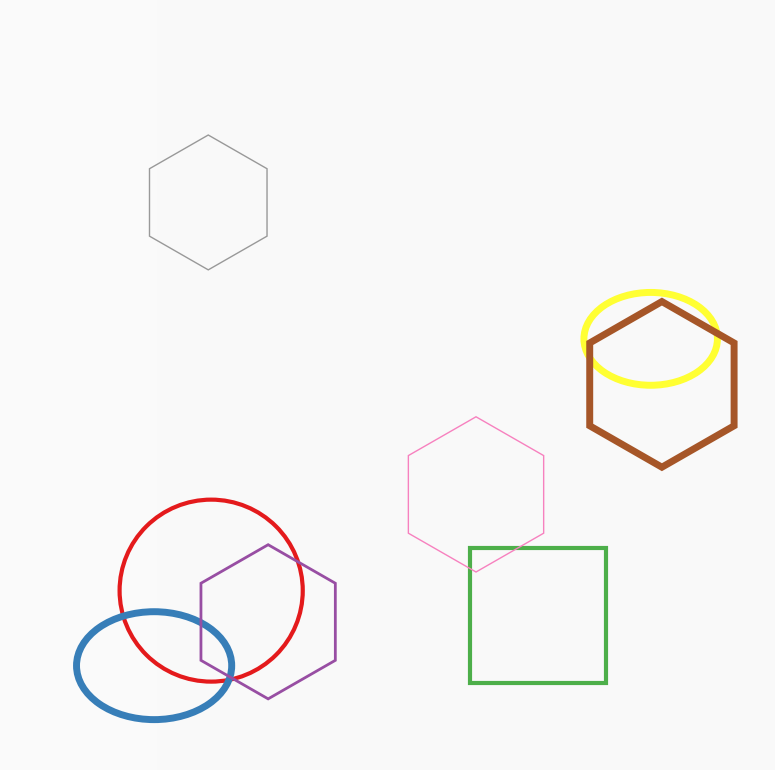[{"shape": "circle", "thickness": 1.5, "radius": 0.59, "center": [0.272, 0.233]}, {"shape": "oval", "thickness": 2.5, "radius": 0.5, "center": [0.199, 0.136]}, {"shape": "square", "thickness": 1.5, "radius": 0.44, "center": [0.694, 0.201]}, {"shape": "hexagon", "thickness": 1, "radius": 0.5, "center": [0.346, 0.192]}, {"shape": "oval", "thickness": 2.5, "radius": 0.43, "center": [0.84, 0.56]}, {"shape": "hexagon", "thickness": 2.5, "radius": 0.54, "center": [0.854, 0.501]}, {"shape": "hexagon", "thickness": 0.5, "radius": 0.5, "center": [0.614, 0.358]}, {"shape": "hexagon", "thickness": 0.5, "radius": 0.44, "center": [0.269, 0.737]}]